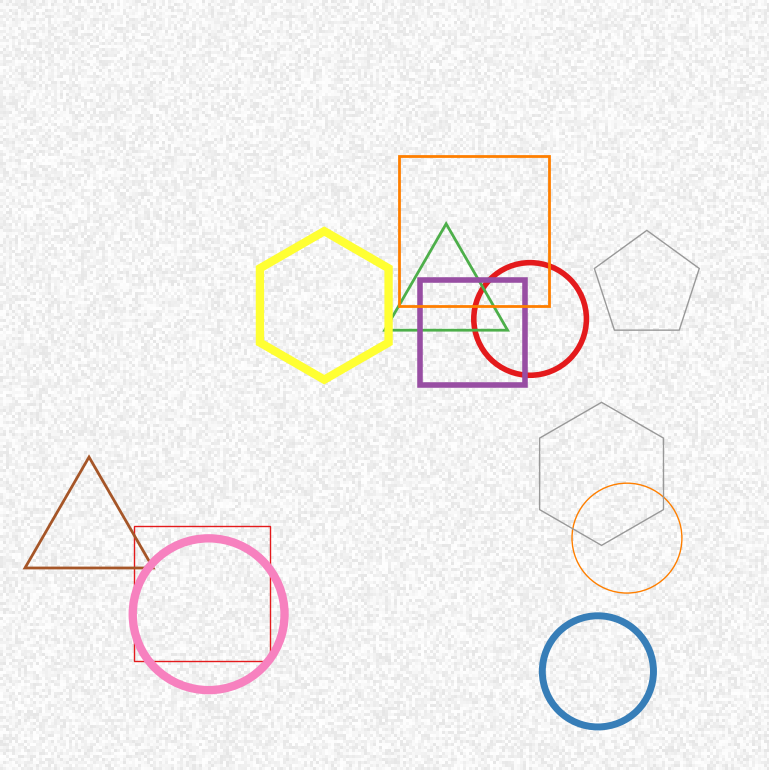[{"shape": "circle", "thickness": 2, "radius": 0.37, "center": [0.688, 0.586]}, {"shape": "square", "thickness": 0.5, "radius": 0.44, "center": [0.262, 0.229]}, {"shape": "circle", "thickness": 2.5, "radius": 0.36, "center": [0.776, 0.128]}, {"shape": "triangle", "thickness": 1, "radius": 0.46, "center": [0.579, 0.617]}, {"shape": "square", "thickness": 2, "radius": 0.34, "center": [0.613, 0.568]}, {"shape": "square", "thickness": 1, "radius": 0.49, "center": [0.615, 0.7]}, {"shape": "circle", "thickness": 0.5, "radius": 0.36, "center": [0.814, 0.301]}, {"shape": "hexagon", "thickness": 3, "radius": 0.48, "center": [0.421, 0.603]}, {"shape": "triangle", "thickness": 1, "radius": 0.48, "center": [0.116, 0.31]}, {"shape": "circle", "thickness": 3, "radius": 0.49, "center": [0.271, 0.202]}, {"shape": "pentagon", "thickness": 0.5, "radius": 0.36, "center": [0.84, 0.629]}, {"shape": "hexagon", "thickness": 0.5, "radius": 0.46, "center": [0.781, 0.385]}]